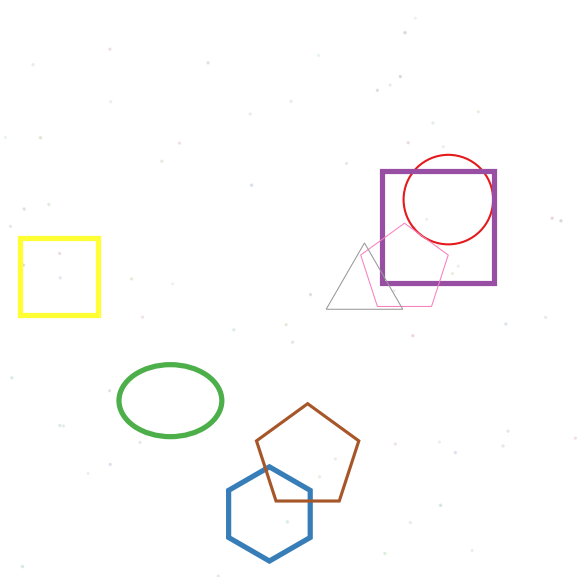[{"shape": "circle", "thickness": 1, "radius": 0.39, "center": [0.776, 0.654]}, {"shape": "hexagon", "thickness": 2.5, "radius": 0.41, "center": [0.467, 0.109]}, {"shape": "oval", "thickness": 2.5, "radius": 0.45, "center": [0.295, 0.305]}, {"shape": "square", "thickness": 2.5, "radius": 0.49, "center": [0.758, 0.606]}, {"shape": "square", "thickness": 2.5, "radius": 0.34, "center": [0.103, 0.52]}, {"shape": "pentagon", "thickness": 1.5, "radius": 0.47, "center": [0.533, 0.207]}, {"shape": "pentagon", "thickness": 0.5, "radius": 0.4, "center": [0.7, 0.533]}, {"shape": "triangle", "thickness": 0.5, "radius": 0.38, "center": [0.631, 0.502]}]